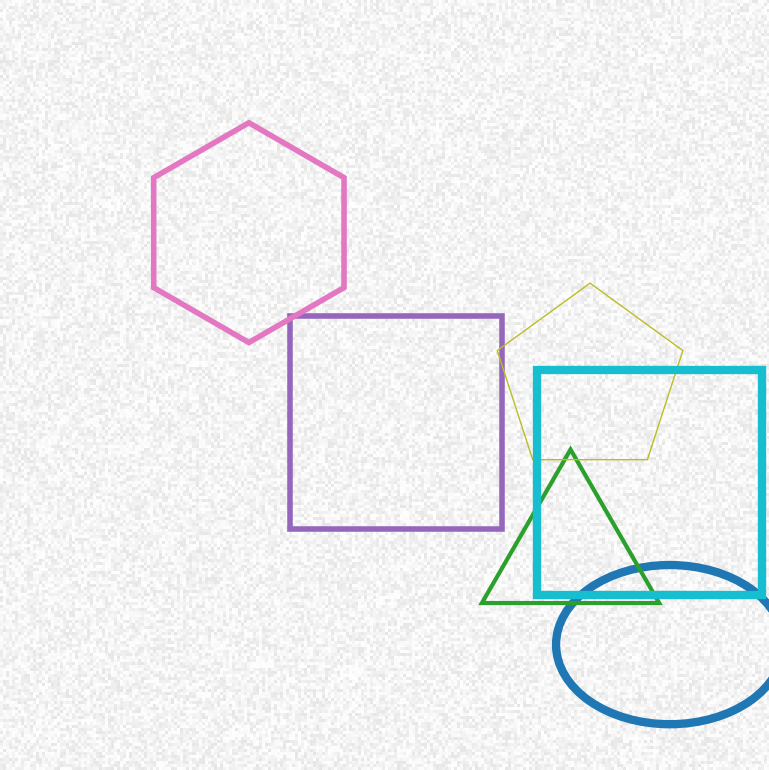[{"shape": "oval", "thickness": 3, "radius": 0.74, "center": [0.87, 0.163]}, {"shape": "triangle", "thickness": 1.5, "radius": 0.66, "center": [0.741, 0.283]}, {"shape": "square", "thickness": 2, "radius": 0.69, "center": [0.514, 0.451]}, {"shape": "hexagon", "thickness": 2, "radius": 0.71, "center": [0.323, 0.698]}, {"shape": "pentagon", "thickness": 0.5, "radius": 0.63, "center": [0.766, 0.506]}, {"shape": "square", "thickness": 3, "radius": 0.73, "center": [0.844, 0.373]}]